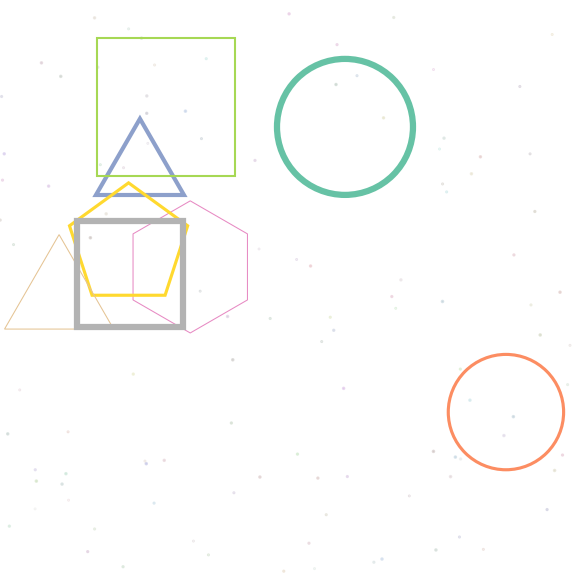[{"shape": "circle", "thickness": 3, "radius": 0.59, "center": [0.597, 0.779]}, {"shape": "circle", "thickness": 1.5, "radius": 0.5, "center": [0.876, 0.286]}, {"shape": "triangle", "thickness": 2, "radius": 0.44, "center": [0.242, 0.705]}, {"shape": "hexagon", "thickness": 0.5, "radius": 0.57, "center": [0.329, 0.537]}, {"shape": "square", "thickness": 1, "radius": 0.6, "center": [0.287, 0.814]}, {"shape": "pentagon", "thickness": 1.5, "radius": 0.54, "center": [0.223, 0.575]}, {"shape": "triangle", "thickness": 0.5, "radius": 0.55, "center": [0.102, 0.484]}, {"shape": "square", "thickness": 3, "radius": 0.46, "center": [0.225, 0.525]}]